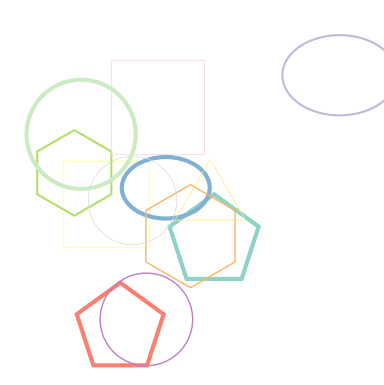[{"shape": "pentagon", "thickness": 3, "radius": 0.61, "center": [0.556, 0.374]}, {"shape": "square", "thickness": 1, "radius": 0.56, "center": [0.274, 0.469]}, {"shape": "oval", "thickness": 1.5, "radius": 0.74, "center": [0.882, 0.805]}, {"shape": "pentagon", "thickness": 3, "radius": 0.59, "center": [0.312, 0.147]}, {"shape": "oval", "thickness": 3, "radius": 0.57, "center": [0.431, 0.512]}, {"shape": "hexagon", "thickness": 1, "radius": 0.67, "center": [0.495, 0.387]}, {"shape": "hexagon", "thickness": 1.5, "radius": 0.56, "center": [0.193, 0.551]}, {"shape": "square", "thickness": 0.5, "radius": 0.61, "center": [0.409, 0.723]}, {"shape": "circle", "thickness": 0.5, "radius": 0.57, "center": [0.344, 0.479]}, {"shape": "circle", "thickness": 1, "radius": 0.6, "center": [0.38, 0.17]}, {"shape": "circle", "thickness": 3, "radius": 0.71, "center": [0.211, 0.651]}, {"shape": "triangle", "thickness": 0.5, "radius": 0.53, "center": [0.546, 0.481]}]